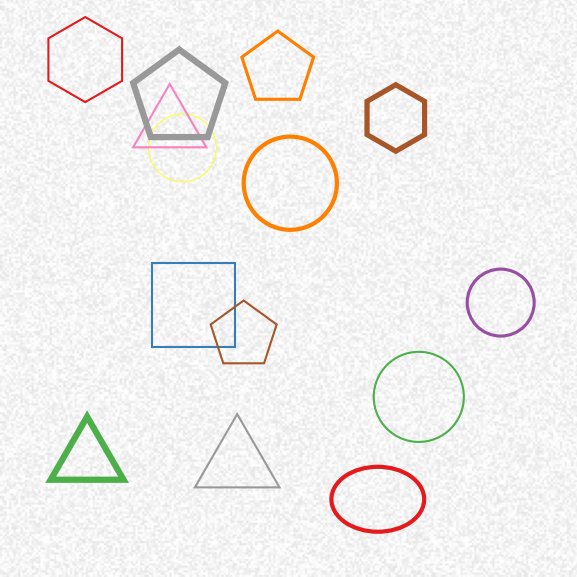[{"shape": "hexagon", "thickness": 1, "radius": 0.37, "center": [0.148, 0.896]}, {"shape": "oval", "thickness": 2, "radius": 0.4, "center": [0.654, 0.135]}, {"shape": "square", "thickness": 1, "radius": 0.36, "center": [0.335, 0.471]}, {"shape": "circle", "thickness": 1, "radius": 0.39, "center": [0.725, 0.312]}, {"shape": "triangle", "thickness": 3, "radius": 0.36, "center": [0.151, 0.205]}, {"shape": "circle", "thickness": 1.5, "radius": 0.29, "center": [0.867, 0.475]}, {"shape": "circle", "thickness": 2, "radius": 0.4, "center": [0.503, 0.682]}, {"shape": "pentagon", "thickness": 1.5, "radius": 0.33, "center": [0.481, 0.88]}, {"shape": "circle", "thickness": 0.5, "radius": 0.29, "center": [0.316, 0.743]}, {"shape": "hexagon", "thickness": 2.5, "radius": 0.29, "center": [0.685, 0.795]}, {"shape": "pentagon", "thickness": 1, "radius": 0.3, "center": [0.422, 0.419]}, {"shape": "triangle", "thickness": 1, "radius": 0.37, "center": [0.294, 0.781]}, {"shape": "triangle", "thickness": 1, "radius": 0.42, "center": [0.411, 0.198]}, {"shape": "pentagon", "thickness": 3, "radius": 0.42, "center": [0.31, 0.83]}]